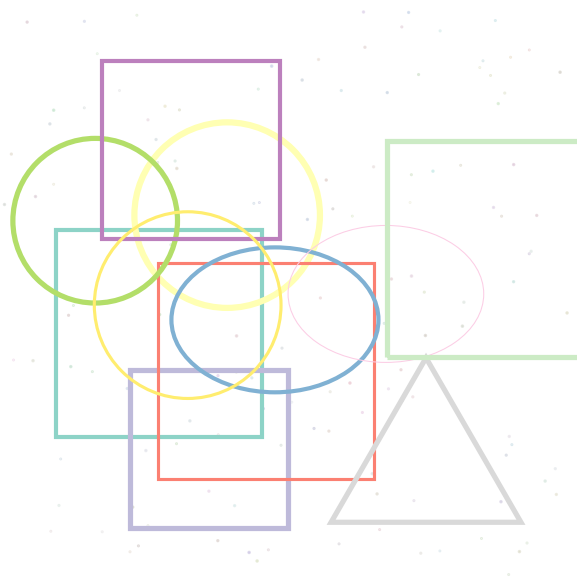[{"shape": "square", "thickness": 2, "radius": 0.9, "center": [0.275, 0.421]}, {"shape": "circle", "thickness": 3, "radius": 0.8, "center": [0.393, 0.627]}, {"shape": "square", "thickness": 2.5, "radius": 0.68, "center": [0.361, 0.222]}, {"shape": "square", "thickness": 1.5, "radius": 0.94, "center": [0.46, 0.357]}, {"shape": "oval", "thickness": 2, "radius": 0.9, "center": [0.476, 0.445]}, {"shape": "circle", "thickness": 2.5, "radius": 0.71, "center": [0.165, 0.617]}, {"shape": "oval", "thickness": 0.5, "radius": 0.85, "center": [0.668, 0.49]}, {"shape": "triangle", "thickness": 2.5, "radius": 0.95, "center": [0.738, 0.19]}, {"shape": "square", "thickness": 2, "radius": 0.77, "center": [0.33, 0.739]}, {"shape": "square", "thickness": 2.5, "radius": 0.93, "center": [0.857, 0.568]}, {"shape": "circle", "thickness": 1.5, "radius": 0.81, "center": [0.325, 0.471]}]